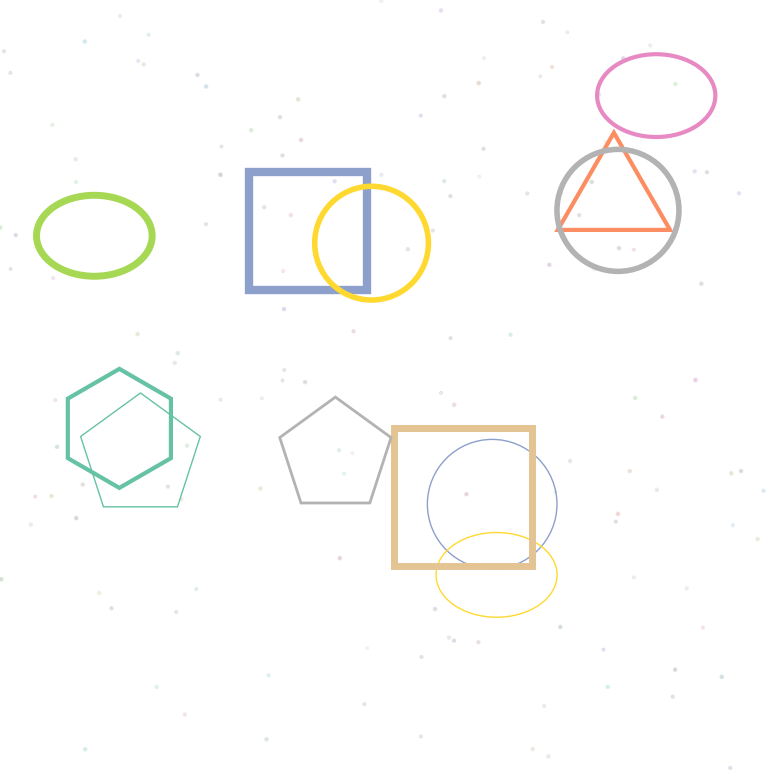[{"shape": "hexagon", "thickness": 1.5, "radius": 0.39, "center": [0.155, 0.444]}, {"shape": "pentagon", "thickness": 0.5, "radius": 0.41, "center": [0.182, 0.408]}, {"shape": "triangle", "thickness": 1.5, "radius": 0.42, "center": [0.797, 0.744]}, {"shape": "circle", "thickness": 0.5, "radius": 0.42, "center": [0.639, 0.345]}, {"shape": "square", "thickness": 3, "radius": 0.38, "center": [0.4, 0.7]}, {"shape": "oval", "thickness": 1.5, "radius": 0.38, "center": [0.852, 0.876]}, {"shape": "oval", "thickness": 2.5, "radius": 0.38, "center": [0.123, 0.694]}, {"shape": "circle", "thickness": 2, "radius": 0.37, "center": [0.483, 0.684]}, {"shape": "oval", "thickness": 0.5, "radius": 0.39, "center": [0.645, 0.253]}, {"shape": "square", "thickness": 2.5, "radius": 0.45, "center": [0.602, 0.355]}, {"shape": "pentagon", "thickness": 1, "radius": 0.38, "center": [0.436, 0.408]}, {"shape": "circle", "thickness": 2, "radius": 0.4, "center": [0.803, 0.727]}]